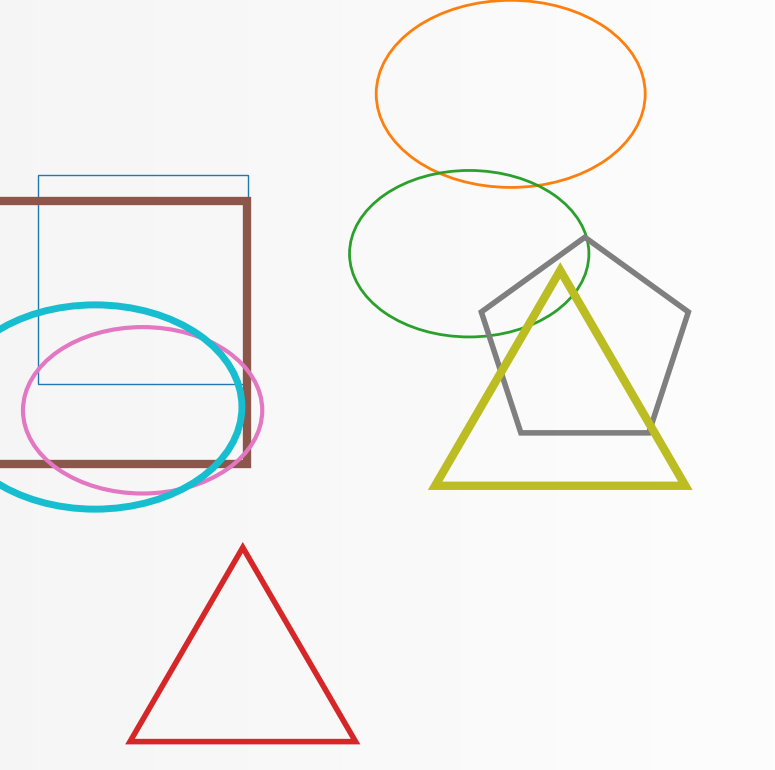[{"shape": "square", "thickness": 0.5, "radius": 0.68, "center": [0.184, 0.637]}, {"shape": "oval", "thickness": 1, "radius": 0.87, "center": [0.659, 0.878]}, {"shape": "oval", "thickness": 1, "radius": 0.77, "center": [0.605, 0.671]}, {"shape": "triangle", "thickness": 2, "radius": 0.84, "center": [0.313, 0.121]}, {"shape": "square", "thickness": 3, "radius": 0.85, "center": [0.149, 0.568]}, {"shape": "oval", "thickness": 1.5, "radius": 0.77, "center": [0.184, 0.467]}, {"shape": "pentagon", "thickness": 2, "radius": 0.7, "center": [0.755, 0.551]}, {"shape": "triangle", "thickness": 3, "radius": 0.93, "center": [0.723, 0.462]}, {"shape": "oval", "thickness": 2.5, "radius": 0.95, "center": [0.123, 0.471]}]